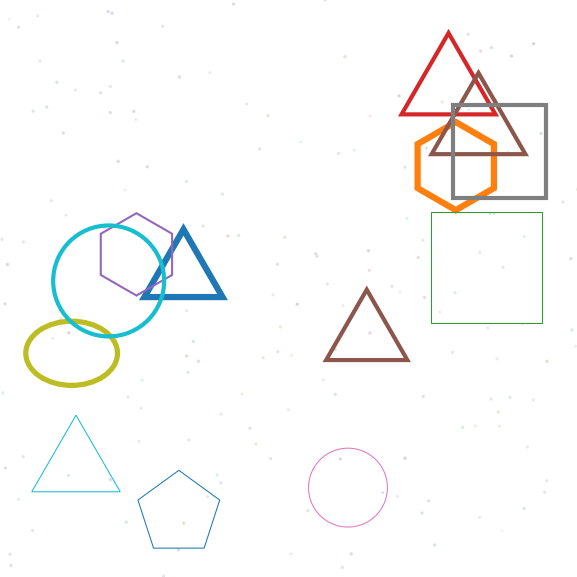[{"shape": "triangle", "thickness": 3, "radius": 0.39, "center": [0.318, 0.524]}, {"shape": "pentagon", "thickness": 0.5, "radius": 0.37, "center": [0.31, 0.11]}, {"shape": "hexagon", "thickness": 3, "radius": 0.38, "center": [0.789, 0.712]}, {"shape": "square", "thickness": 0.5, "radius": 0.48, "center": [0.842, 0.536]}, {"shape": "triangle", "thickness": 2, "radius": 0.47, "center": [0.777, 0.848]}, {"shape": "hexagon", "thickness": 1, "radius": 0.36, "center": [0.236, 0.559]}, {"shape": "triangle", "thickness": 2, "radius": 0.41, "center": [0.635, 0.416]}, {"shape": "triangle", "thickness": 2, "radius": 0.47, "center": [0.829, 0.779]}, {"shape": "circle", "thickness": 0.5, "radius": 0.34, "center": [0.603, 0.155]}, {"shape": "square", "thickness": 2, "radius": 0.4, "center": [0.865, 0.736]}, {"shape": "oval", "thickness": 2.5, "radius": 0.4, "center": [0.124, 0.387]}, {"shape": "triangle", "thickness": 0.5, "radius": 0.44, "center": [0.132, 0.192]}, {"shape": "circle", "thickness": 2, "radius": 0.48, "center": [0.188, 0.513]}]